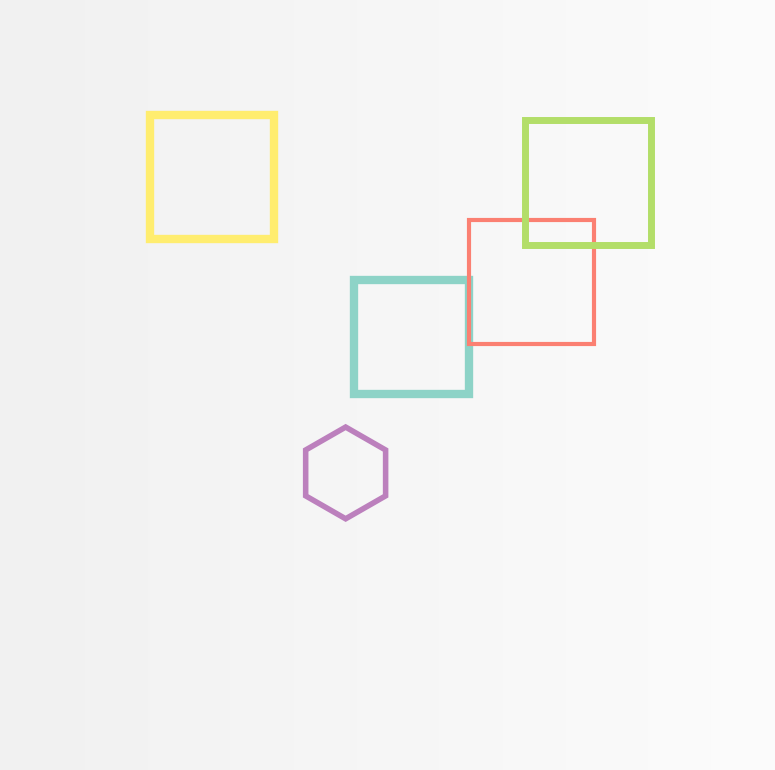[{"shape": "square", "thickness": 3, "radius": 0.37, "center": [0.531, 0.562]}, {"shape": "square", "thickness": 1.5, "radius": 0.4, "center": [0.686, 0.633]}, {"shape": "square", "thickness": 2.5, "radius": 0.41, "center": [0.759, 0.763]}, {"shape": "hexagon", "thickness": 2, "radius": 0.3, "center": [0.446, 0.386]}, {"shape": "square", "thickness": 3, "radius": 0.4, "center": [0.274, 0.77]}]